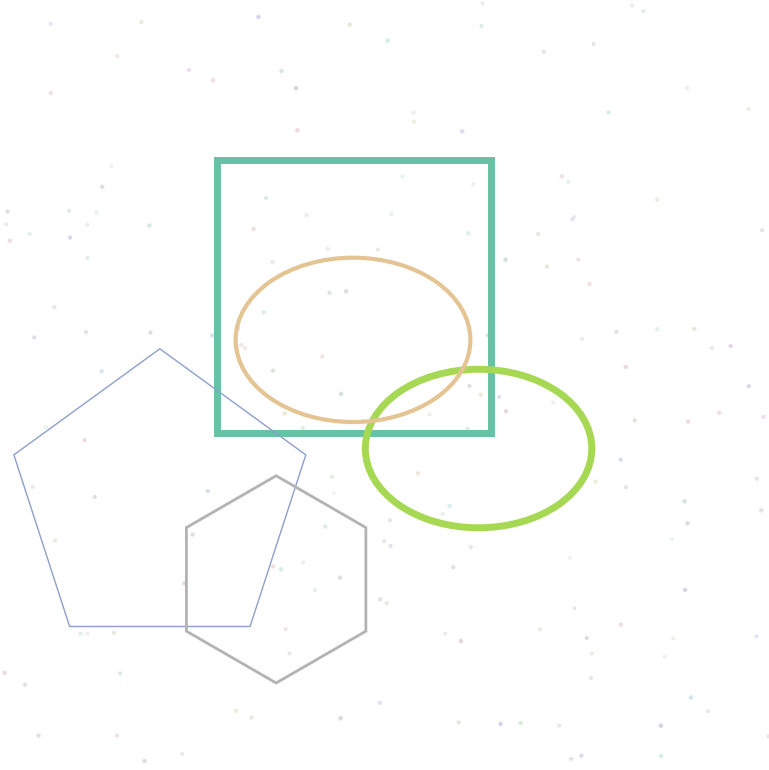[{"shape": "square", "thickness": 2.5, "radius": 0.89, "center": [0.46, 0.615]}, {"shape": "pentagon", "thickness": 0.5, "radius": 1.0, "center": [0.208, 0.348]}, {"shape": "oval", "thickness": 2.5, "radius": 0.74, "center": [0.621, 0.418]}, {"shape": "oval", "thickness": 1.5, "radius": 0.76, "center": [0.458, 0.559]}, {"shape": "hexagon", "thickness": 1, "radius": 0.67, "center": [0.359, 0.248]}]